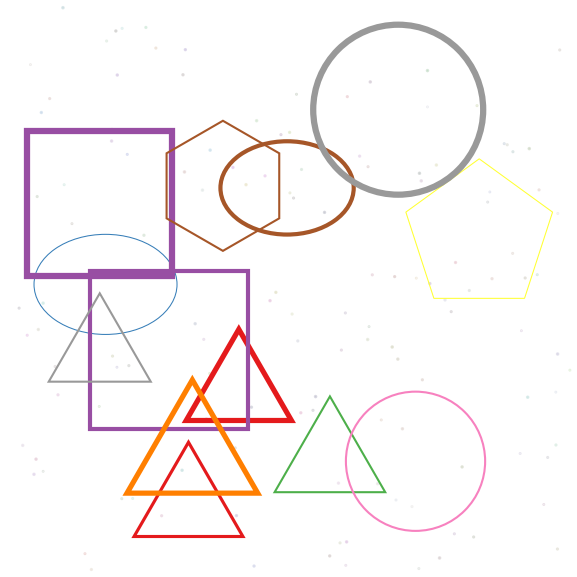[{"shape": "triangle", "thickness": 1.5, "radius": 0.54, "center": [0.326, 0.125]}, {"shape": "triangle", "thickness": 2.5, "radius": 0.53, "center": [0.414, 0.324]}, {"shape": "oval", "thickness": 0.5, "radius": 0.62, "center": [0.183, 0.507]}, {"shape": "triangle", "thickness": 1, "radius": 0.55, "center": [0.571, 0.202]}, {"shape": "square", "thickness": 2, "radius": 0.69, "center": [0.293, 0.393]}, {"shape": "square", "thickness": 3, "radius": 0.63, "center": [0.172, 0.647]}, {"shape": "triangle", "thickness": 2.5, "radius": 0.65, "center": [0.333, 0.211]}, {"shape": "pentagon", "thickness": 0.5, "radius": 0.67, "center": [0.83, 0.591]}, {"shape": "oval", "thickness": 2, "radius": 0.58, "center": [0.497, 0.674]}, {"shape": "hexagon", "thickness": 1, "radius": 0.56, "center": [0.386, 0.677]}, {"shape": "circle", "thickness": 1, "radius": 0.6, "center": [0.72, 0.2]}, {"shape": "circle", "thickness": 3, "radius": 0.74, "center": [0.69, 0.809]}, {"shape": "triangle", "thickness": 1, "radius": 0.51, "center": [0.173, 0.389]}]